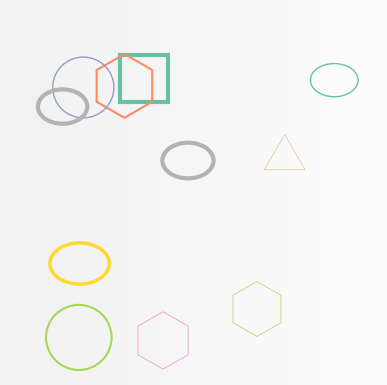[{"shape": "oval", "thickness": 1, "radius": 0.31, "center": [0.863, 0.792]}, {"shape": "square", "thickness": 3, "radius": 0.31, "center": [0.372, 0.796]}, {"shape": "hexagon", "thickness": 1.5, "radius": 0.41, "center": [0.321, 0.777]}, {"shape": "circle", "thickness": 1, "radius": 0.39, "center": [0.215, 0.773]}, {"shape": "hexagon", "thickness": 0.5, "radius": 0.37, "center": [0.421, 0.116]}, {"shape": "hexagon", "thickness": 0.5, "radius": 0.36, "center": [0.663, 0.198]}, {"shape": "circle", "thickness": 1.5, "radius": 0.42, "center": [0.203, 0.124]}, {"shape": "oval", "thickness": 2.5, "radius": 0.38, "center": [0.205, 0.316]}, {"shape": "triangle", "thickness": 0.5, "radius": 0.3, "center": [0.735, 0.59]}, {"shape": "oval", "thickness": 3, "radius": 0.33, "center": [0.485, 0.583]}, {"shape": "oval", "thickness": 3, "radius": 0.32, "center": [0.162, 0.723]}]